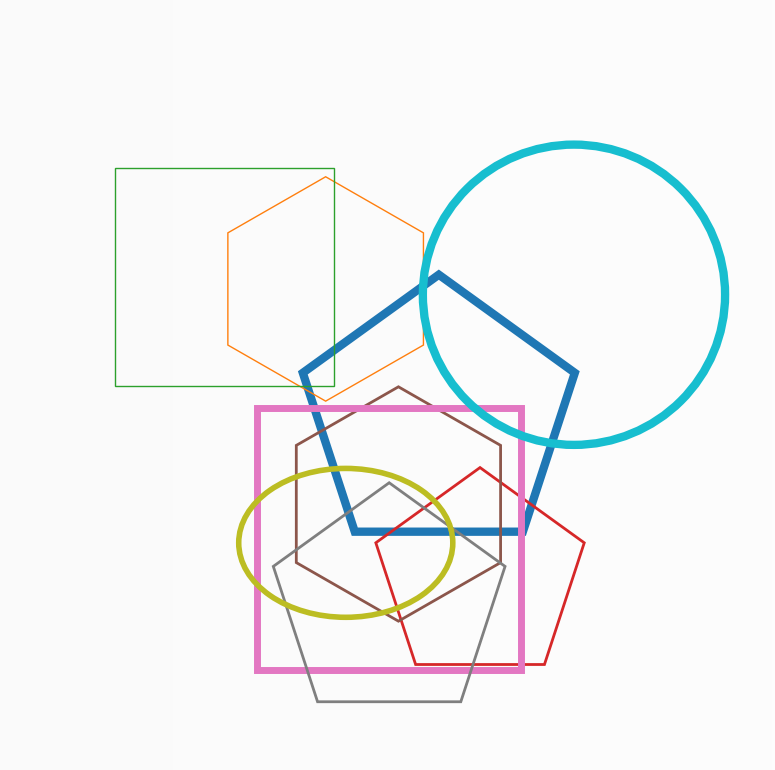[{"shape": "pentagon", "thickness": 3, "radius": 0.92, "center": [0.566, 0.459]}, {"shape": "hexagon", "thickness": 0.5, "radius": 0.73, "center": [0.42, 0.625]}, {"shape": "square", "thickness": 0.5, "radius": 0.71, "center": [0.29, 0.64]}, {"shape": "pentagon", "thickness": 1, "radius": 0.71, "center": [0.619, 0.251]}, {"shape": "hexagon", "thickness": 1, "radius": 0.76, "center": [0.514, 0.345]}, {"shape": "square", "thickness": 2.5, "radius": 0.85, "center": [0.502, 0.3]}, {"shape": "pentagon", "thickness": 1, "radius": 0.79, "center": [0.502, 0.216]}, {"shape": "oval", "thickness": 2, "radius": 0.69, "center": [0.446, 0.295]}, {"shape": "circle", "thickness": 3, "radius": 0.97, "center": [0.741, 0.617]}]